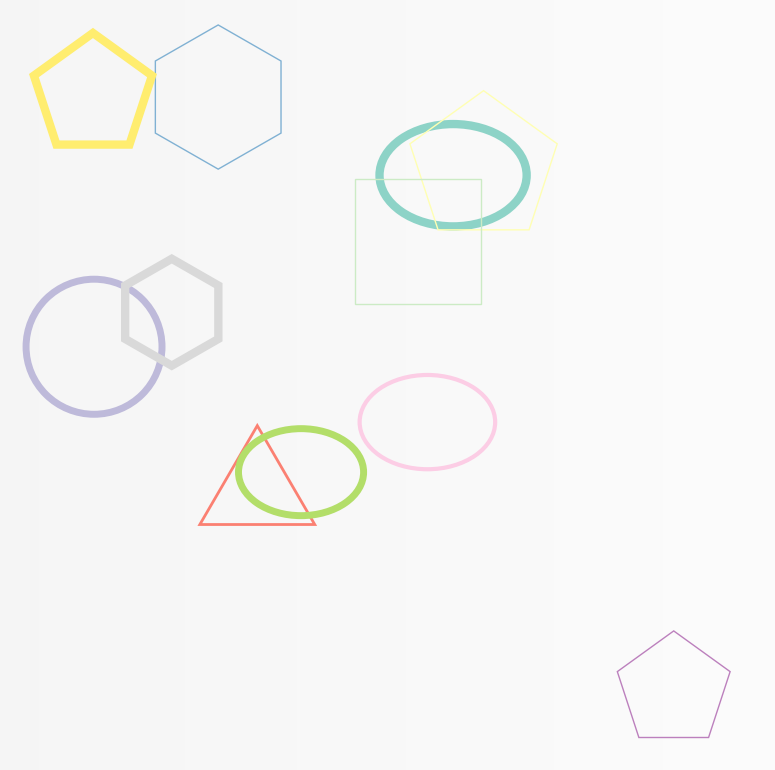[{"shape": "oval", "thickness": 3, "radius": 0.47, "center": [0.585, 0.772]}, {"shape": "pentagon", "thickness": 0.5, "radius": 0.5, "center": [0.624, 0.782]}, {"shape": "circle", "thickness": 2.5, "radius": 0.44, "center": [0.121, 0.55]}, {"shape": "triangle", "thickness": 1, "radius": 0.43, "center": [0.332, 0.362]}, {"shape": "hexagon", "thickness": 0.5, "radius": 0.47, "center": [0.282, 0.874]}, {"shape": "oval", "thickness": 2.5, "radius": 0.4, "center": [0.388, 0.387]}, {"shape": "oval", "thickness": 1.5, "radius": 0.44, "center": [0.551, 0.452]}, {"shape": "hexagon", "thickness": 3, "radius": 0.35, "center": [0.222, 0.595]}, {"shape": "pentagon", "thickness": 0.5, "radius": 0.38, "center": [0.869, 0.104]}, {"shape": "square", "thickness": 0.5, "radius": 0.41, "center": [0.539, 0.687]}, {"shape": "pentagon", "thickness": 3, "radius": 0.4, "center": [0.12, 0.877]}]